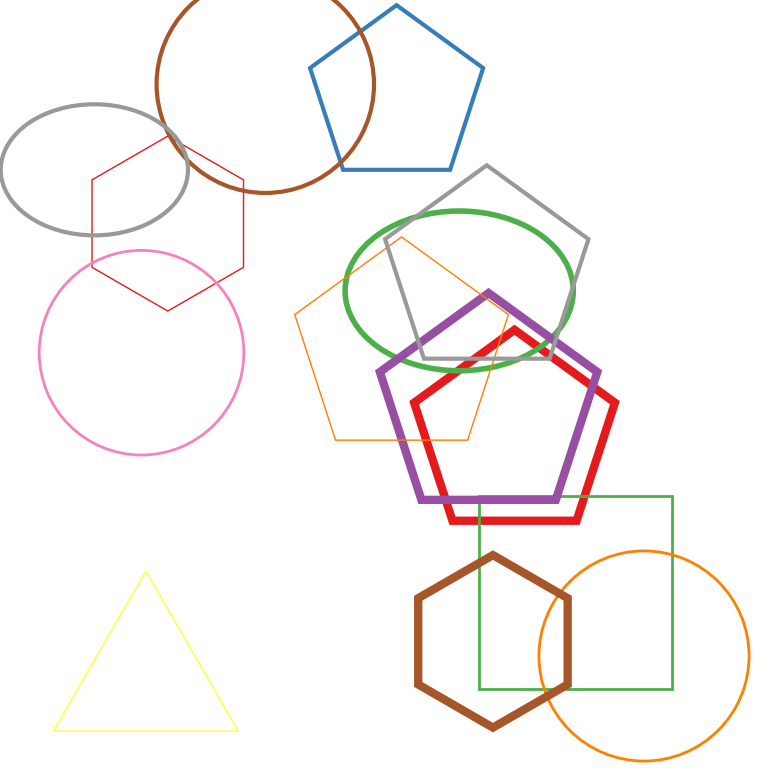[{"shape": "pentagon", "thickness": 3, "radius": 0.69, "center": [0.668, 0.435]}, {"shape": "hexagon", "thickness": 0.5, "radius": 0.57, "center": [0.218, 0.71]}, {"shape": "pentagon", "thickness": 1.5, "radius": 0.59, "center": [0.515, 0.875]}, {"shape": "square", "thickness": 1, "radius": 0.63, "center": [0.748, 0.231]}, {"shape": "oval", "thickness": 2, "radius": 0.74, "center": [0.596, 0.622]}, {"shape": "pentagon", "thickness": 3, "radius": 0.74, "center": [0.635, 0.471]}, {"shape": "pentagon", "thickness": 0.5, "radius": 0.73, "center": [0.522, 0.546]}, {"shape": "circle", "thickness": 1, "radius": 0.68, "center": [0.836, 0.148]}, {"shape": "triangle", "thickness": 0.5, "radius": 0.69, "center": [0.189, 0.12]}, {"shape": "hexagon", "thickness": 3, "radius": 0.56, "center": [0.64, 0.167]}, {"shape": "circle", "thickness": 1.5, "radius": 0.71, "center": [0.345, 0.891]}, {"shape": "circle", "thickness": 1, "radius": 0.66, "center": [0.184, 0.542]}, {"shape": "pentagon", "thickness": 1.5, "radius": 0.69, "center": [0.632, 0.647]}, {"shape": "oval", "thickness": 1.5, "radius": 0.61, "center": [0.123, 0.779]}]